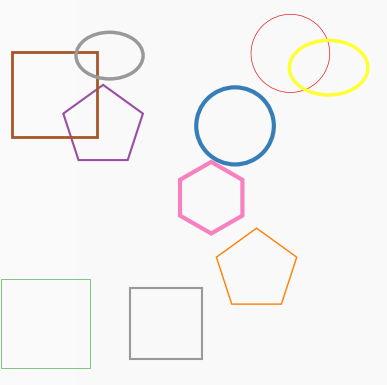[{"shape": "circle", "thickness": 0.5, "radius": 0.51, "center": [0.749, 0.861]}, {"shape": "circle", "thickness": 3, "radius": 0.5, "center": [0.607, 0.673]}, {"shape": "square", "thickness": 0.5, "radius": 0.58, "center": [0.117, 0.159]}, {"shape": "pentagon", "thickness": 1.5, "radius": 0.54, "center": [0.266, 0.672]}, {"shape": "pentagon", "thickness": 1, "radius": 0.55, "center": [0.662, 0.298]}, {"shape": "oval", "thickness": 2.5, "radius": 0.51, "center": [0.848, 0.824]}, {"shape": "square", "thickness": 2, "radius": 0.55, "center": [0.141, 0.755]}, {"shape": "hexagon", "thickness": 3, "radius": 0.46, "center": [0.545, 0.487]}, {"shape": "square", "thickness": 1.5, "radius": 0.46, "center": [0.429, 0.159]}, {"shape": "oval", "thickness": 2.5, "radius": 0.43, "center": [0.283, 0.856]}]